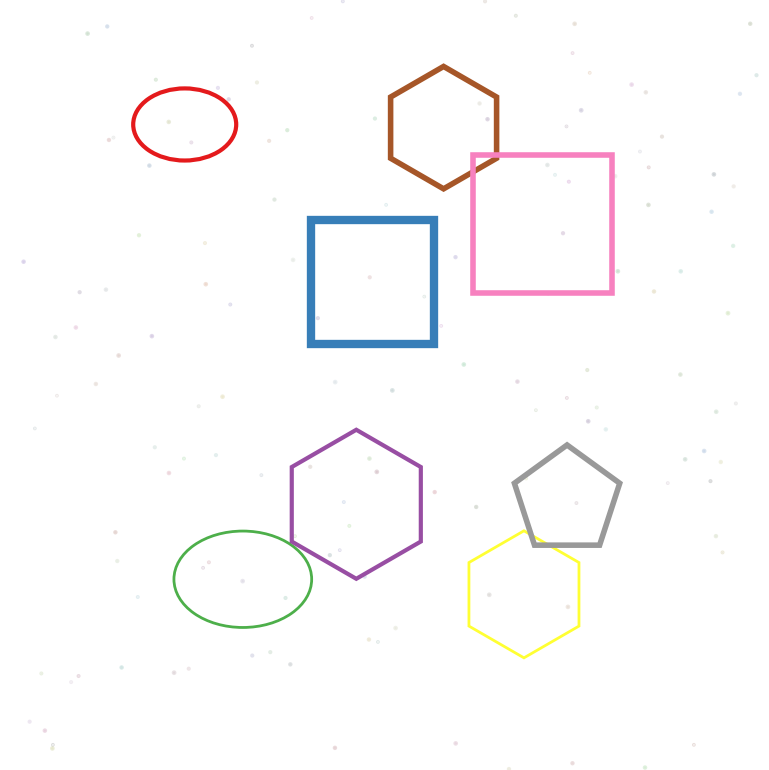[{"shape": "oval", "thickness": 1.5, "radius": 0.33, "center": [0.24, 0.838]}, {"shape": "square", "thickness": 3, "radius": 0.4, "center": [0.484, 0.634]}, {"shape": "oval", "thickness": 1, "radius": 0.45, "center": [0.315, 0.248]}, {"shape": "hexagon", "thickness": 1.5, "radius": 0.48, "center": [0.463, 0.345]}, {"shape": "hexagon", "thickness": 1, "radius": 0.41, "center": [0.68, 0.228]}, {"shape": "hexagon", "thickness": 2, "radius": 0.4, "center": [0.576, 0.834]}, {"shape": "square", "thickness": 2, "radius": 0.45, "center": [0.705, 0.709]}, {"shape": "pentagon", "thickness": 2, "radius": 0.36, "center": [0.736, 0.35]}]